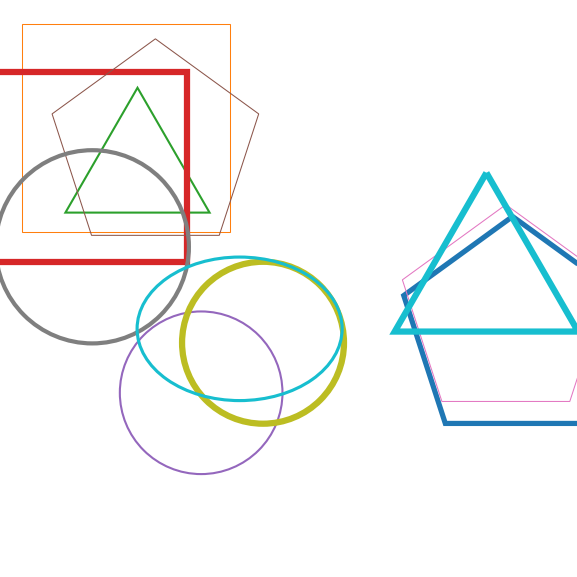[{"shape": "pentagon", "thickness": 2.5, "radius": 0.99, "center": [0.888, 0.426]}, {"shape": "square", "thickness": 0.5, "radius": 0.9, "center": [0.219, 0.777]}, {"shape": "triangle", "thickness": 1, "radius": 0.72, "center": [0.238, 0.703]}, {"shape": "square", "thickness": 3, "radius": 0.83, "center": [0.158, 0.71]}, {"shape": "circle", "thickness": 1, "radius": 0.7, "center": [0.348, 0.319]}, {"shape": "pentagon", "thickness": 0.5, "radius": 0.94, "center": [0.269, 0.744]}, {"shape": "pentagon", "thickness": 0.5, "radius": 0.94, "center": [0.876, 0.456]}, {"shape": "circle", "thickness": 2, "radius": 0.84, "center": [0.16, 0.572]}, {"shape": "circle", "thickness": 3, "radius": 0.7, "center": [0.455, 0.406]}, {"shape": "triangle", "thickness": 3, "radius": 0.92, "center": [0.842, 0.517]}, {"shape": "oval", "thickness": 1.5, "radius": 0.89, "center": [0.415, 0.43]}]